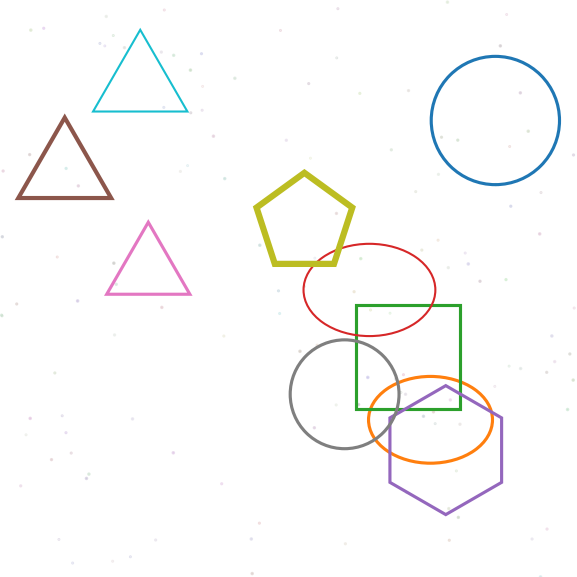[{"shape": "circle", "thickness": 1.5, "radius": 0.56, "center": [0.858, 0.79]}, {"shape": "oval", "thickness": 1.5, "radius": 0.54, "center": [0.745, 0.272]}, {"shape": "square", "thickness": 1.5, "radius": 0.45, "center": [0.706, 0.381]}, {"shape": "oval", "thickness": 1, "radius": 0.57, "center": [0.64, 0.497]}, {"shape": "hexagon", "thickness": 1.5, "radius": 0.56, "center": [0.772, 0.22]}, {"shape": "triangle", "thickness": 2, "radius": 0.46, "center": [0.112, 0.703]}, {"shape": "triangle", "thickness": 1.5, "radius": 0.42, "center": [0.257, 0.531]}, {"shape": "circle", "thickness": 1.5, "radius": 0.47, "center": [0.597, 0.316]}, {"shape": "pentagon", "thickness": 3, "radius": 0.44, "center": [0.527, 0.613]}, {"shape": "triangle", "thickness": 1, "radius": 0.47, "center": [0.243, 0.853]}]